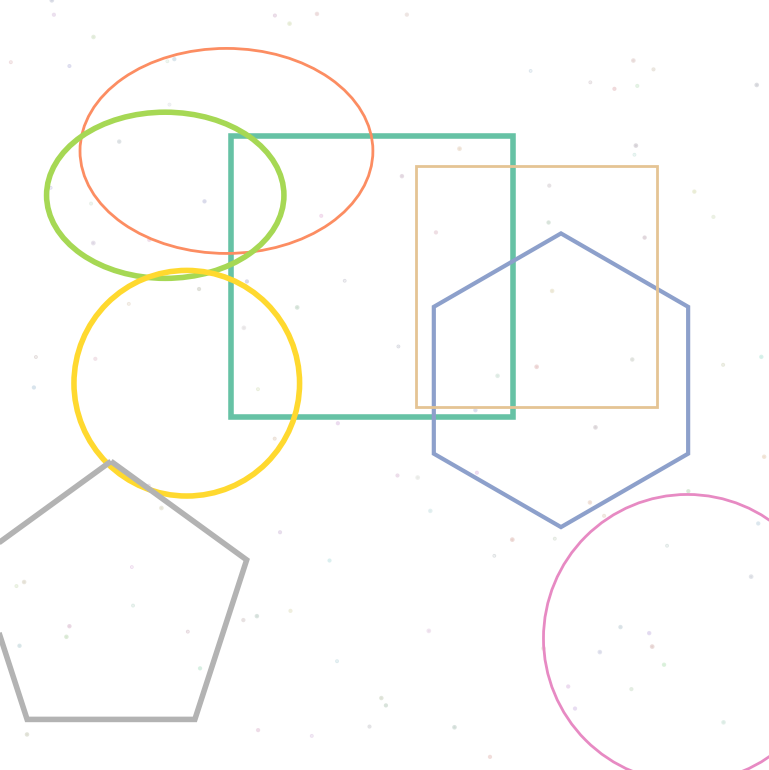[{"shape": "square", "thickness": 2, "radius": 0.91, "center": [0.483, 0.641]}, {"shape": "oval", "thickness": 1, "radius": 0.95, "center": [0.294, 0.804]}, {"shape": "hexagon", "thickness": 1.5, "radius": 0.95, "center": [0.729, 0.506]}, {"shape": "circle", "thickness": 1, "radius": 0.93, "center": [0.893, 0.171]}, {"shape": "oval", "thickness": 2, "radius": 0.77, "center": [0.215, 0.746]}, {"shape": "circle", "thickness": 2, "radius": 0.73, "center": [0.243, 0.502]}, {"shape": "square", "thickness": 1, "radius": 0.78, "center": [0.697, 0.628]}, {"shape": "pentagon", "thickness": 2, "radius": 0.93, "center": [0.144, 0.216]}]